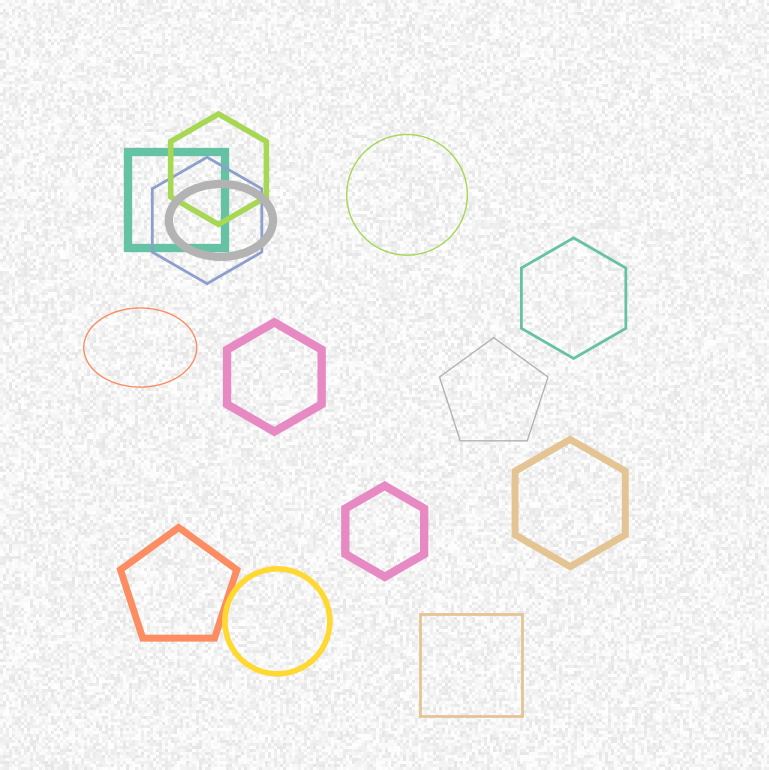[{"shape": "hexagon", "thickness": 1, "radius": 0.39, "center": [0.745, 0.613]}, {"shape": "square", "thickness": 3, "radius": 0.31, "center": [0.229, 0.74]}, {"shape": "oval", "thickness": 0.5, "radius": 0.37, "center": [0.182, 0.549]}, {"shape": "pentagon", "thickness": 2.5, "radius": 0.4, "center": [0.232, 0.236]}, {"shape": "hexagon", "thickness": 1, "radius": 0.41, "center": [0.269, 0.714]}, {"shape": "hexagon", "thickness": 3, "radius": 0.3, "center": [0.5, 0.31]}, {"shape": "hexagon", "thickness": 3, "radius": 0.35, "center": [0.356, 0.51]}, {"shape": "hexagon", "thickness": 2, "radius": 0.36, "center": [0.284, 0.78]}, {"shape": "circle", "thickness": 0.5, "radius": 0.39, "center": [0.529, 0.747]}, {"shape": "circle", "thickness": 2, "radius": 0.34, "center": [0.36, 0.193]}, {"shape": "hexagon", "thickness": 2.5, "radius": 0.41, "center": [0.74, 0.347]}, {"shape": "square", "thickness": 1, "radius": 0.33, "center": [0.612, 0.136]}, {"shape": "pentagon", "thickness": 0.5, "radius": 0.37, "center": [0.641, 0.487]}, {"shape": "oval", "thickness": 3, "radius": 0.34, "center": [0.287, 0.714]}]